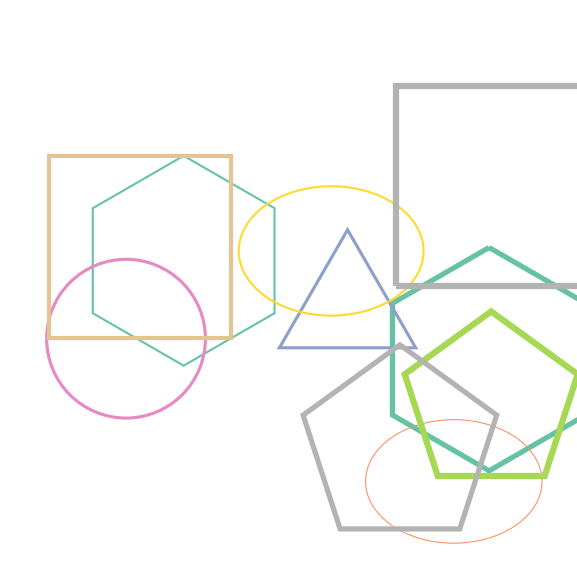[{"shape": "hexagon", "thickness": 2.5, "radius": 0.97, "center": [0.847, 0.377]}, {"shape": "hexagon", "thickness": 1, "radius": 0.91, "center": [0.318, 0.548]}, {"shape": "oval", "thickness": 0.5, "radius": 0.76, "center": [0.786, 0.166]}, {"shape": "triangle", "thickness": 1.5, "radius": 0.68, "center": [0.602, 0.465]}, {"shape": "circle", "thickness": 1.5, "radius": 0.69, "center": [0.218, 0.413]}, {"shape": "pentagon", "thickness": 3, "radius": 0.79, "center": [0.851, 0.302]}, {"shape": "oval", "thickness": 1, "radius": 0.8, "center": [0.573, 0.565]}, {"shape": "square", "thickness": 2, "radius": 0.79, "center": [0.243, 0.571]}, {"shape": "square", "thickness": 3, "radius": 0.87, "center": [0.86, 0.677]}, {"shape": "pentagon", "thickness": 2.5, "radius": 0.88, "center": [0.693, 0.226]}]